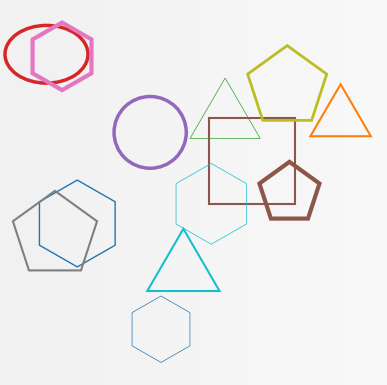[{"shape": "hexagon", "thickness": 0.5, "radius": 0.43, "center": [0.416, 0.145]}, {"shape": "hexagon", "thickness": 1, "radius": 0.56, "center": [0.199, 0.42]}, {"shape": "triangle", "thickness": 1.5, "radius": 0.45, "center": [0.879, 0.691]}, {"shape": "triangle", "thickness": 0.5, "radius": 0.52, "center": [0.581, 0.693]}, {"shape": "oval", "thickness": 2.5, "radius": 0.54, "center": [0.12, 0.859]}, {"shape": "circle", "thickness": 2.5, "radius": 0.47, "center": [0.388, 0.656]}, {"shape": "square", "thickness": 1.5, "radius": 0.56, "center": [0.65, 0.581]}, {"shape": "pentagon", "thickness": 3, "radius": 0.41, "center": [0.747, 0.498]}, {"shape": "hexagon", "thickness": 3, "radius": 0.44, "center": [0.16, 0.854]}, {"shape": "pentagon", "thickness": 1.5, "radius": 0.57, "center": [0.142, 0.39]}, {"shape": "pentagon", "thickness": 2, "radius": 0.54, "center": [0.741, 0.774]}, {"shape": "hexagon", "thickness": 0.5, "radius": 0.52, "center": [0.545, 0.471]}, {"shape": "triangle", "thickness": 1.5, "radius": 0.54, "center": [0.473, 0.298]}]